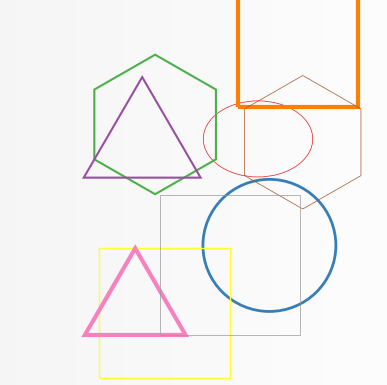[{"shape": "oval", "thickness": 0.5, "radius": 0.71, "center": [0.666, 0.639]}, {"shape": "circle", "thickness": 2, "radius": 0.86, "center": [0.695, 0.363]}, {"shape": "hexagon", "thickness": 1.5, "radius": 0.91, "center": [0.4, 0.677]}, {"shape": "triangle", "thickness": 1.5, "radius": 0.87, "center": [0.367, 0.626]}, {"shape": "square", "thickness": 3, "radius": 0.77, "center": [0.768, 0.876]}, {"shape": "square", "thickness": 1, "radius": 0.85, "center": [0.424, 0.187]}, {"shape": "hexagon", "thickness": 0.5, "radius": 0.87, "center": [0.781, 0.631]}, {"shape": "triangle", "thickness": 3, "radius": 0.75, "center": [0.349, 0.205]}, {"shape": "square", "thickness": 0.5, "radius": 0.91, "center": [0.593, 0.312]}]